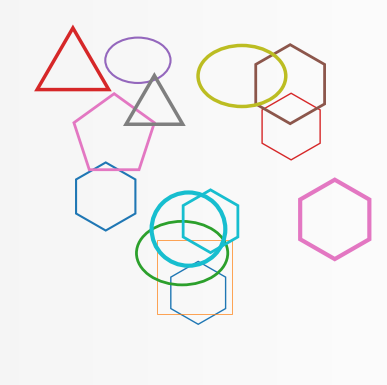[{"shape": "hexagon", "thickness": 1.5, "radius": 0.44, "center": [0.273, 0.49]}, {"shape": "hexagon", "thickness": 1, "radius": 0.41, "center": [0.512, 0.239]}, {"shape": "square", "thickness": 0.5, "radius": 0.48, "center": [0.502, 0.281]}, {"shape": "oval", "thickness": 2, "radius": 0.59, "center": [0.47, 0.343]}, {"shape": "triangle", "thickness": 2.5, "radius": 0.53, "center": [0.188, 0.821]}, {"shape": "hexagon", "thickness": 1, "radius": 0.43, "center": [0.751, 0.671]}, {"shape": "oval", "thickness": 1.5, "radius": 0.42, "center": [0.356, 0.843]}, {"shape": "hexagon", "thickness": 2, "radius": 0.51, "center": [0.749, 0.781]}, {"shape": "pentagon", "thickness": 2, "radius": 0.55, "center": [0.295, 0.647]}, {"shape": "hexagon", "thickness": 3, "radius": 0.52, "center": [0.864, 0.43]}, {"shape": "triangle", "thickness": 2.5, "radius": 0.42, "center": [0.398, 0.719]}, {"shape": "oval", "thickness": 2.5, "radius": 0.57, "center": [0.624, 0.803]}, {"shape": "circle", "thickness": 3, "radius": 0.48, "center": [0.486, 0.405]}, {"shape": "hexagon", "thickness": 2, "radius": 0.41, "center": [0.543, 0.425]}]